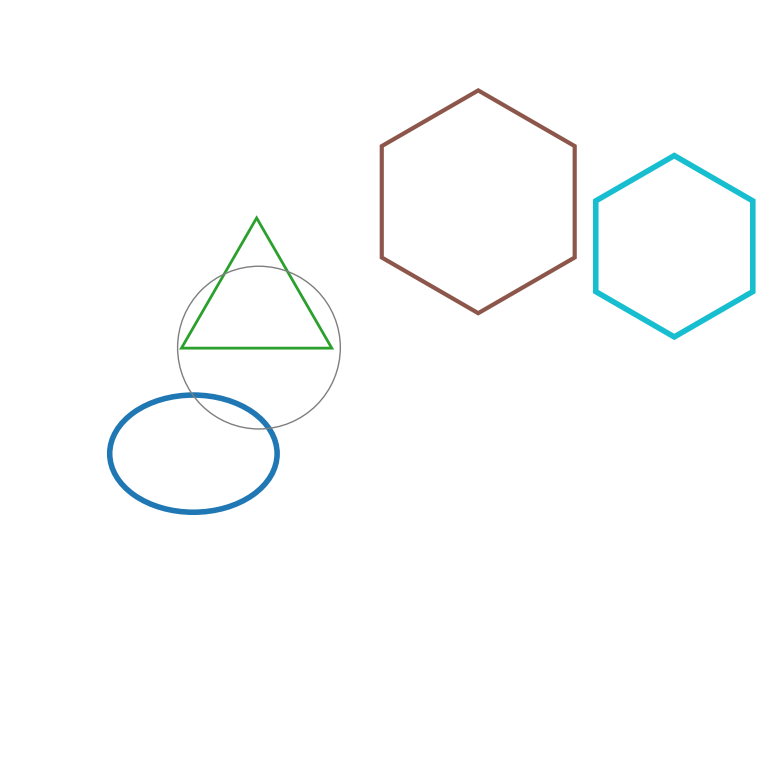[{"shape": "oval", "thickness": 2, "radius": 0.54, "center": [0.251, 0.411]}, {"shape": "triangle", "thickness": 1, "radius": 0.56, "center": [0.333, 0.604]}, {"shape": "hexagon", "thickness": 1.5, "radius": 0.72, "center": [0.621, 0.738]}, {"shape": "circle", "thickness": 0.5, "radius": 0.53, "center": [0.336, 0.549]}, {"shape": "hexagon", "thickness": 2, "radius": 0.59, "center": [0.876, 0.68]}]